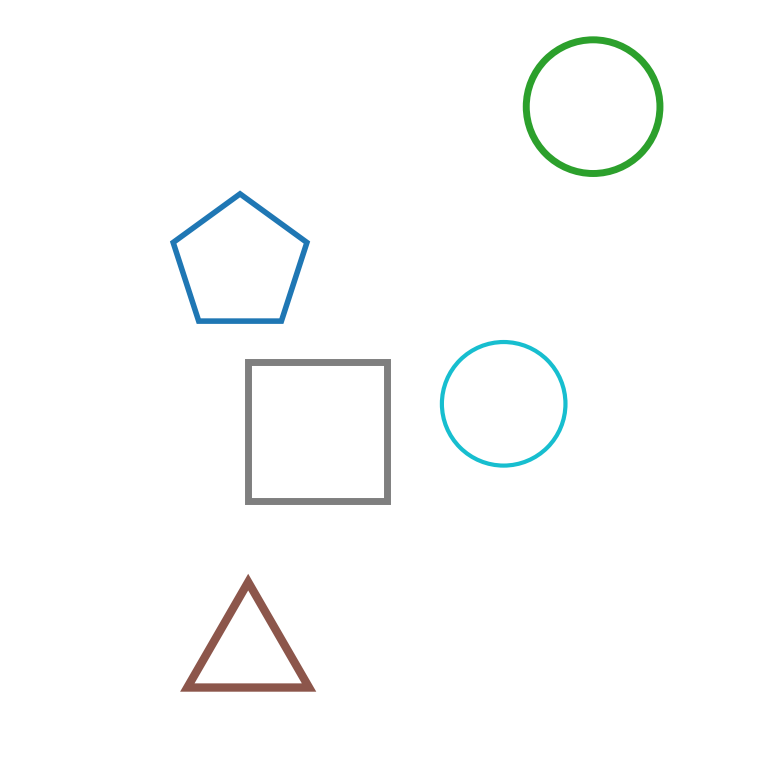[{"shape": "pentagon", "thickness": 2, "radius": 0.46, "center": [0.312, 0.657]}, {"shape": "circle", "thickness": 2.5, "radius": 0.43, "center": [0.77, 0.861]}, {"shape": "triangle", "thickness": 3, "radius": 0.46, "center": [0.322, 0.153]}, {"shape": "square", "thickness": 2.5, "radius": 0.45, "center": [0.412, 0.44]}, {"shape": "circle", "thickness": 1.5, "radius": 0.4, "center": [0.654, 0.476]}]